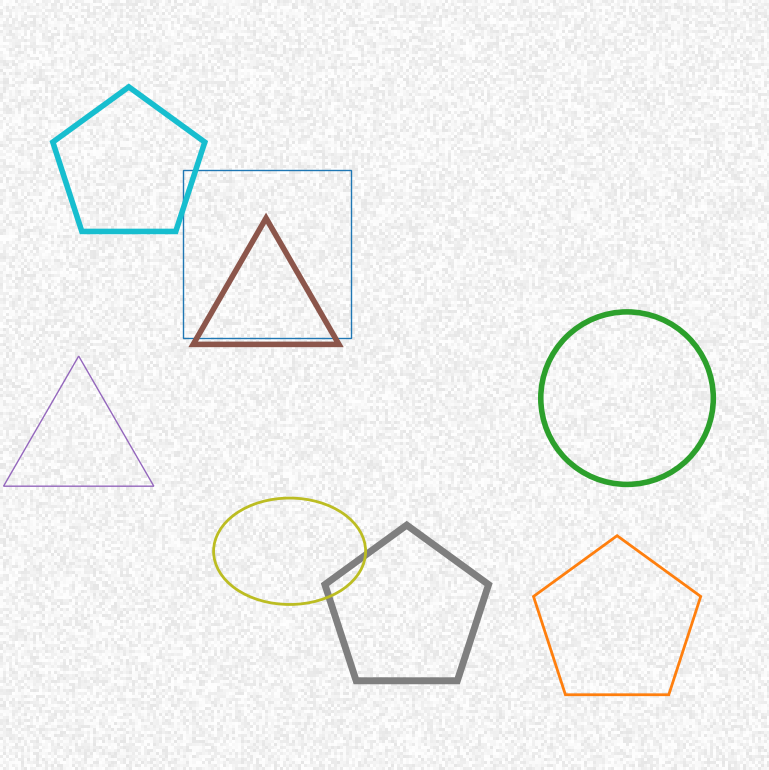[{"shape": "square", "thickness": 0.5, "radius": 0.54, "center": [0.347, 0.67]}, {"shape": "pentagon", "thickness": 1, "radius": 0.57, "center": [0.801, 0.19]}, {"shape": "circle", "thickness": 2, "radius": 0.56, "center": [0.814, 0.483]}, {"shape": "triangle", "thickness": 0.5, "radius": 0.56, "center": [0.102, 0.425]}, {"shape": "triangle", "thickness": 2, "radius": 0.55, "center": [0.346, 0.607]}, {"shape": "pentagon", "thickness": 2.5, "radius": 0.56, "center": [0.528, 0.206]}, {"shape": "oval", "thickness": 1, "radius": 0.49, "center": [0.376, 0.284]}, {"shape": "pentagon", "thickness": 2, "radius": 0.52, "center": [0.167, 0.783]}]